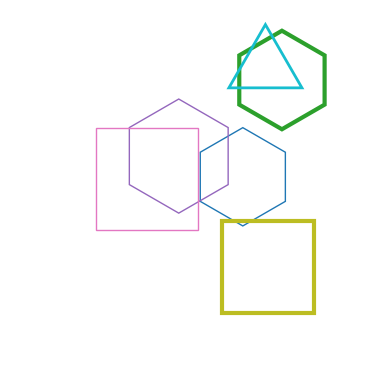[{"shape": "hexagon", "thickness": 1, "radius": 0.64, "center": [0.631, 0.541]}, {"shape": "hexagon", "thickness": 3, "radius": 0.64, "center": [0.732, 0.792]}, {"shape": "hexagon", "thickness": 1, "radius": 0.74, "center": [0.464, 0.595]}, {"shape": "square", "thickness": 1, "radius": 0.66, "center": [0.381, 0.535]}, {"shape": "square", "thickness": 3, "radius": 0.6, "center": [0.696, 0.307]}, {"shape": "triangle", "thickness": 2, "radius": 0.55, "center": [0.689, 0.827]}]